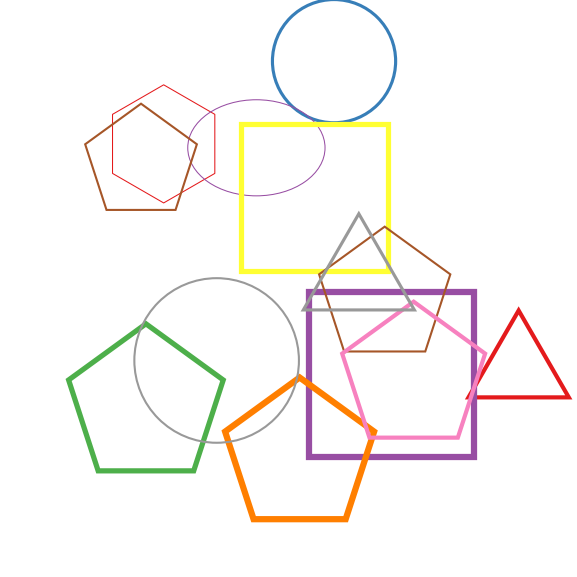[{"shape": "triangle", "thickness": 2, "radius": 0.5, "center": [0.898, 0.361]}, {"shape": "hexagon", "thickness": 0.5, "radius": 0.51, "center": [0.283, 0.75]}, {"shape": "circle", "thickness": 1.5, "radius": 0.53, "center": [0.578, 0.893]}, {"shape": "pentagon", "thickness": 2.5, "radius": 0.7, "center": [0.253, 0.298]}, {"shape": "oval", "thickness": 0.5, "radius": 0.59, "center": [0.444, 0.743]}, {"shape": "square", "thickness": 3, "radius": 0.72, "center": [0.678, 0.351]}, {"shape": "pentagon", "thickness": 3, "radius": 0.68, "center": [0.519, 0.21]}, {"shape": "square", "thickness": 2.5, "radius": 0.64, "center": [0.545, 0.658]}, {"shape": "pentagon", "thickness": 1, "radius": 0.6, "center": [0.666, 0.487]}, {"shape": "pentagon", "thickness": 1, "radius": 0.51, "center": [0.244, 0.718]}, {"shape": "pentagon", "thickness": 2, "radius": 0.65, "center": [0.716, 0.347]}, {"shape": "triangle", "thickness": 1.5, "radius": 0.56, "center": [0.621, 0.518]}, {"shape": "circle", "thickness": 1, "radius": 0.71, "center": [0.375, 0.375]}]